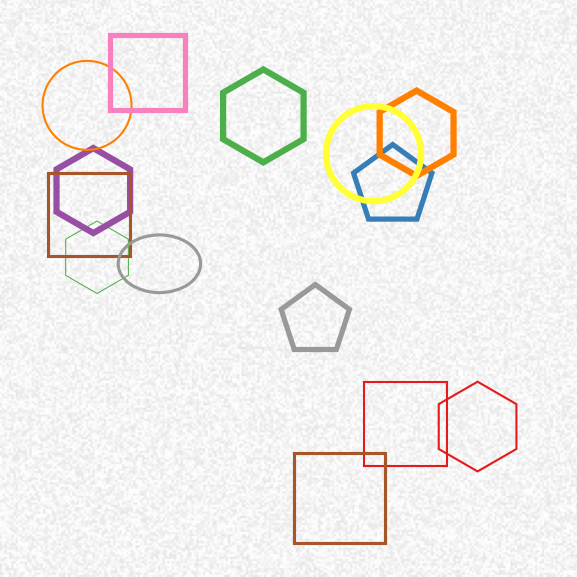[{"shape": "hexagon", "thickness": 1, "radius": 0.39, "center": [0.827, 0.261]}, {"shape": "square", "thickness": 1, "radius": 0.36, "center": [0.702, 0.265]}, {"shape": "pentagon", "thickness": 2.5, "radius": 0.36, "center": [0.68, 0.677]}, {"shape": "hexagon", "thickness": 0.5, "radius": 0.31, "center": [0.168, 0.554]}, {"shape": "hexagon", "thickness": 3, "radius": 0.4, "center": [0.456, 0.798]}, {"shape": "hexagon", "thickness": 3, "radius": 0.37, "center": [0.162, 0.669]}, {"shape": "hexagon", "thickness": 3, "radius": 0.37, "center": [0.721, 0.768]}, {"shape": "circle", "thickness": 1, "radius": 0.39, "center": [0.151, 0.817]}, {"shape": "circle", "thickness": 3, "radius": 0.41, "center": [0.647, 0.733]}, {"shape": "square", "thickness": 1.5, "radius": 0.39, "center": [0.588, 0.137]}, {"shape": "square", "thickness": 1.5, "radius": 0.36, "center": [0.154, 0.628]}, {"shape": "square", "thickness": 2.5, "radius": 0.32, "center": [0.255, 0.873]}, {"shape": "pentagon", "thickness": 2.5, "radius": 0.31, "center": [0.546, 0.444]}, {"shape": "oval", "thickness": 1.5, "radius": 0.36, "center": [0.276, 0.542]}]